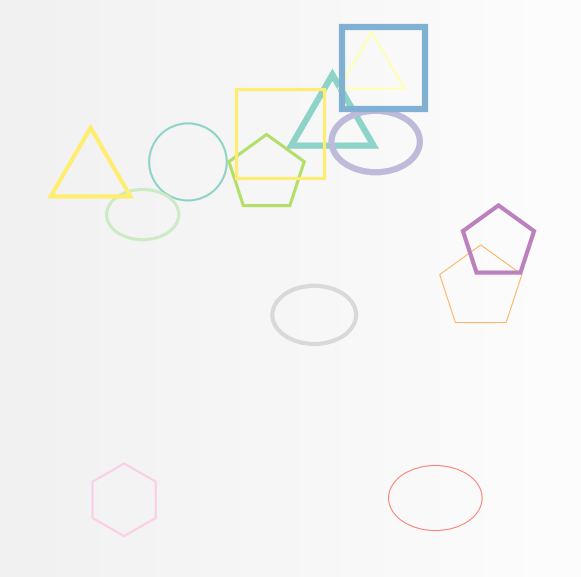[{"shape": "circle", "thickness": 1, "radius": 0.33, "center": [0.323, 0.719]}, {"shape": "triangle", "thickness": 3, "radius": 0.41, "center": [0.572, 0.788]}, {"shape": "triangle", "thickness": 1, "radius": 0.33, "center": [0.639, 0.878]}, {"shape": "oval", "thickness": 3, "radius": 0.38, "center": [0.646, 0.754]}, {"shape": "oval", "thickness": 0.5, "radius": 0.4, "center": [0.749, 0.137]}, {"shape": "square", "thickness": 3, "radius": 0.36, "center": [0.66, 0.882]}, {"shape": "pentagon", "thickness": 0.5, "radius": 0.37, "center": [0.827, 0.501]}, {"shape": "pentagon", "thickness": 1.5, "radius": 0.34, "center": [0.459, 0.698]}, {"shape": "hexagon", "thickness": 1, "radius": 0.31, "center": [0.214, 0.134]}, {"shape": "oval", "thickness": 2, "radius": 0.36, "center": [0.541, 0.454]}, {"shape": "pentagon", "thickness": 2, "radius": 0.32, "center": [0.858, 0.579]}, {"shape": "oval", "thickness": 1.5, "radius": 0.31, "center": [0.245, 0.628]}, {"shape": "square", "thickness": 1.5, "radius": 0.38, "center": [0.482, 0.768]}, {"shape": "triangle", "thickness": 2, "radius": 0.4, "center": [0.156, 0.699]}]